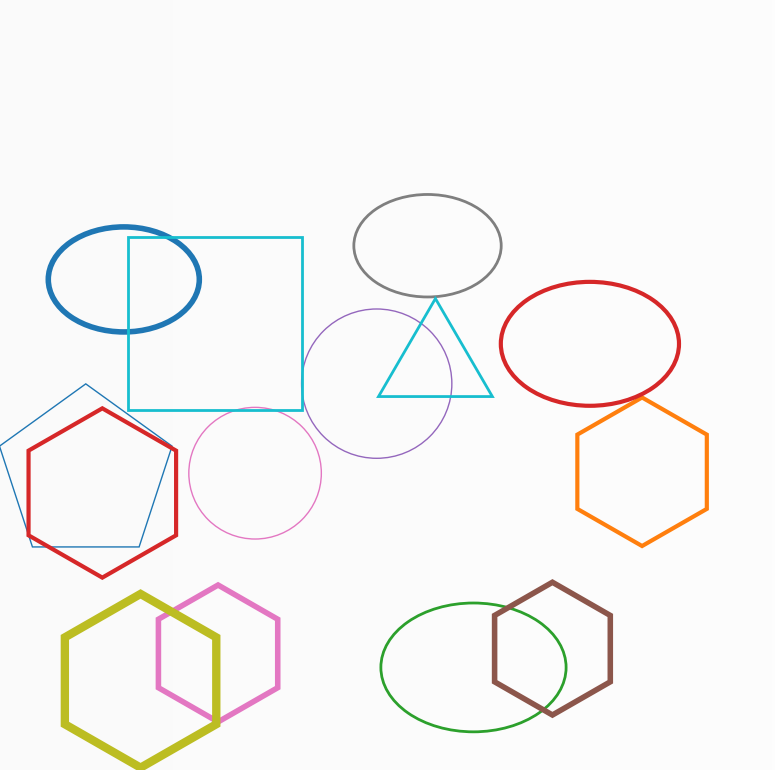[{"shape": "pentagon", "thickness": 0.5, "radius": 0.59, "center": [0.111, 0.384]}, {"shape": "oval", "thickness": 2, "radius": 0.49, "center": [0.16, 0.637]}, {"shape": "hexagon", "thickness": 1.5, "radius": 0.48, "center": [0.828, 0.387]}, {"shape": "oval", "thickness": 1, "radius": 0.6, "center": [0.611, 0.133]}, {"shape": "hexagon", "thickness": 1.5, "radius": 0.55, "center": [0.132, 0.36]}, {"shape": "oval", "thickness": 1.5, "radius": 0.57, "center": [0.761, 0.553]}, {"shape": "circle", "thickness": 0.5, "radius": 0.48, "center": [0.486, 0.502]}, {"shape": "hexagon", "thickness": 2, "radius": 0.43, "center": [0.713, 0.158]}, {"shape": "hexagon", "thickness": 2, "radius": 0.44, "center": [0.281, 0.151]}, {"shape": "circle", "thickness": 0.5, "radius": 0.43, "center": [0.329, 0.385]}, {"shape": "oval", "thickness": 1, "radius": 0.48, "center": [0.552, 0.681]}, {"shape": "hexagon", "thickness": 3, "radius": 0.56, "center": [0.181, 0.116]}, {"shape": "square", "thickness": 1, "radius": 0.56, "center": [0.277, 0.58]}, {"shape": "triangle", "thickness": 1, "radius": 0.42, "center": [0.562, 0.527]}]